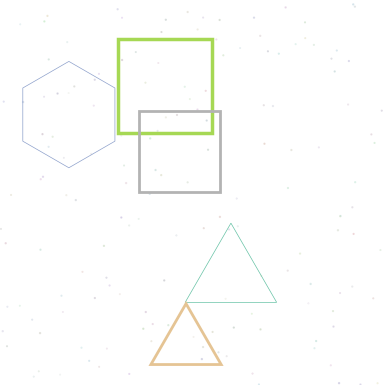[{"shape": "triangle", "thickness": 0.5, "radius": 0.69, "center": [0.6, 0.283]}, {"shape": "hexagon", "thickness": 0.5, "radius": 0.69, "center": [0.179, 0.702]}, {"shape": "square", "thickness": 2.5, "radius": 0.61, "center": [0.43, 0.776]}, {"shape": "triangle", "thickness": 2, "radius": 0.53, "center": [0.483, 0.106]}, {"shape": "square", "thickness": 2, "radius": 0.53, "center": [0.467, 0.607]}]